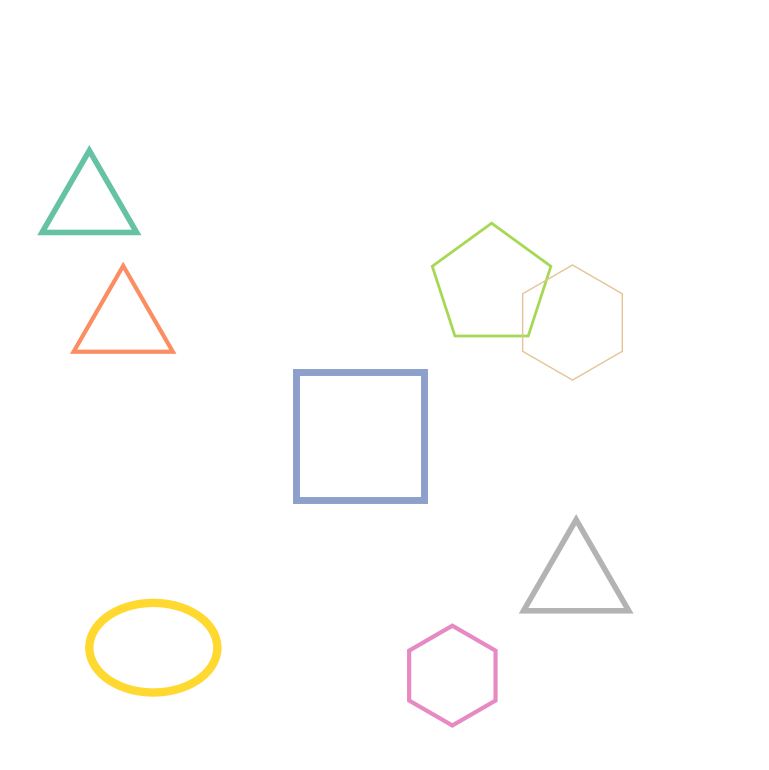[{"shape": "triangle", "thickness": 2, "radius": 0.35, "center": [0.116, 0.734]}, {"shape": "triangle", "thickness": 1.5, "radius": 0.37, "center": [0.16, 0.58]}, {"shape": "square", "thickness": 2.5, "radius": 0.41, "center": [0.468, 0.434]}, {"shape": "hexagon", "thickness": 1.5, "radius": 0.32, "center": [0.587, 0.123]}, {"shape": "pentagon", "thickness": 1, "radius": 0.4, "center": [0.638, 0.629]}, {"shape": "oval", "thickness": 3, "radius": 0.42, "center": [0.199, 0.159]}, {"shape": "hexagon", "thickness": 0.5, "radius": 0.37, "center": [0.743, 0.581]}, {"shape": "triangle", "thickness": 2, "radius": 0.39, "center": [0.748, 0.246]}]